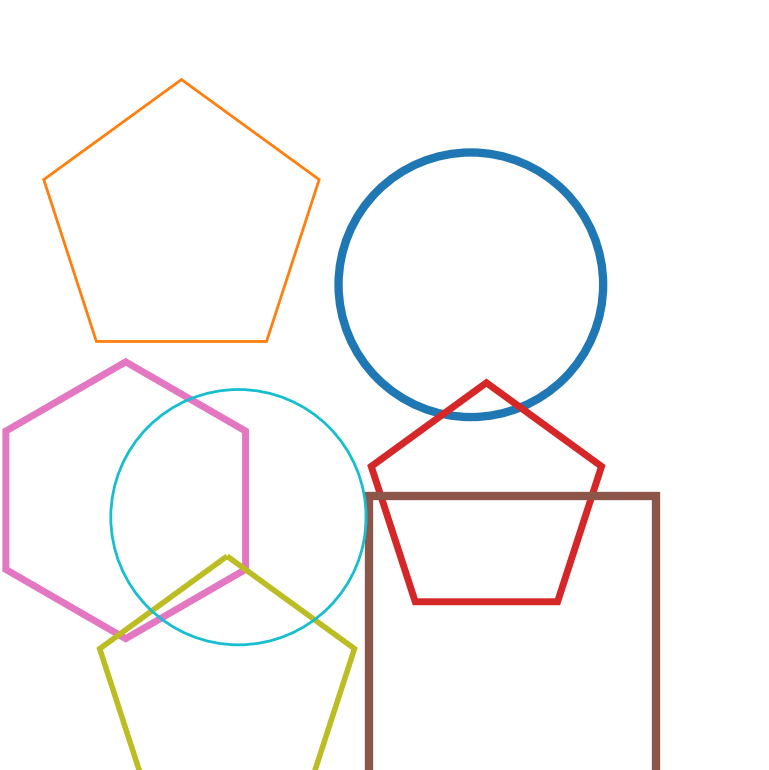[{"shape": "circle", "thickness": 3, "radius": 0.86, "center": [0.611, 0.63]}, {"shape": "pentagon", "thickness": 1, "radius": 0.94, "center": [0.236, 0.709]}, {"shape": "pentagon", "thickness": 2.5, "radius": 0.79, "center": [0.632, 0.346]}, {"shape": "square", "thickness": 3, "radius": 0.93, "center": [0.666, 0.169]}, {"shape": "hexagon", "thickness": 2.5, "radius": 0.9, "center": [0.163, 0.35]}, {"shape": "pentagon", "thickness": 2, "radius": 0.87, "center": [0.295, 0.104]}, {"shape": "circle", "thickness": 1, "radius": 0.83, "center": [0.31, 0.328]}]